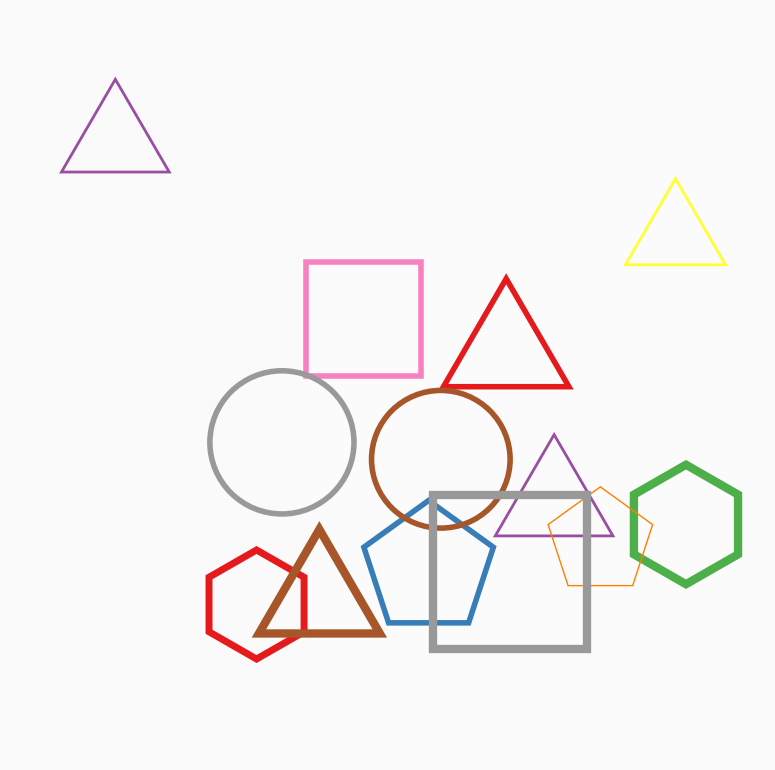[{"shape": "triangle", "thickness": 2, "radius": 0.47, "center": [0.653, 0.545]}, {"shape": "hexagon", "thickness": 2.5, "radius": 0.35, "center": [0.331, 0.215]}, {"shape": "pentagon", "thickness": 2, "radius": 0.44, "center": [0.553, 0.262]}, {"shape": "hexagon", "thickness": 3, "radius": 0.39, "center": [0.885, 0.319]}, {"shape": "triangle", "thickness": 1, "radius": 0.4, "center": [0.149, 0.817]}, {"shape": "triangle", "thickness": 1, "radius": 0.44, "center": [0.715, 0.348]}, {"shape": "pentagon", "thickness": 0.5, "radius": 0.35, "center": [0.775, 0.297]}, {"shape": "triangle", "thickness": 1, "radius": 0.37, "center": [0.872, 0.693]}, {"shape": "circle", "thickness": 2, "radius": 0.45, "center": [0.569, 0.404]}, {"shape": "triangle", "thickness": 3, "radius": 0.45, "center": [0.412, 0.222]}, {"shape": "square", "thickness": 2, "radius": 0.37, "center": [0.469, 0.586]}, {"shape": "square", "thickness": 3, "radius": 0.5, "center": [0.658, 0.257]}, {"shape": "circle", "thickness": 2, "radius": 0.46, "center": [0.364, 0.426]}]